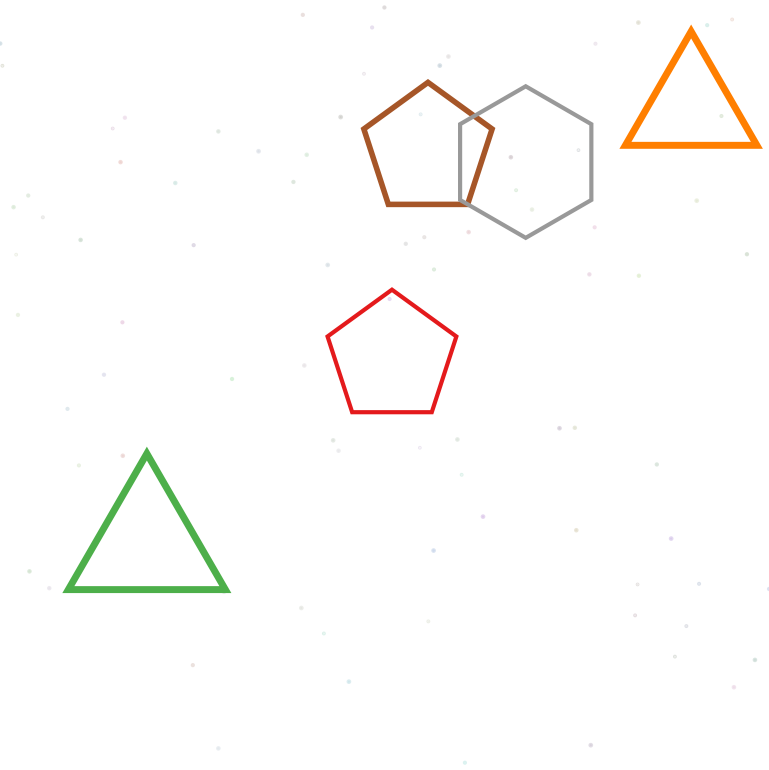[{"shape": "pentagon", "thickness": 1.5, "radius": 0.44, "center": [0.509, 0.536]}, {"shape": "triangle", "thickness": 2.5, "radius": 0.59, "center": [0.191, 0.293]}, {"shape": "triangle", "thickness": 2.5, "radius": 0.49, "center": [0.898, 0.861]}, {"shape": "pentagon", "thickness": 2, "radius": 0.44, "center": [0.556, 0.805]}, {"shape": "hexagon", "thickness": 1.5, "radius": 0.49, "center": [0.683, 0.79]}]